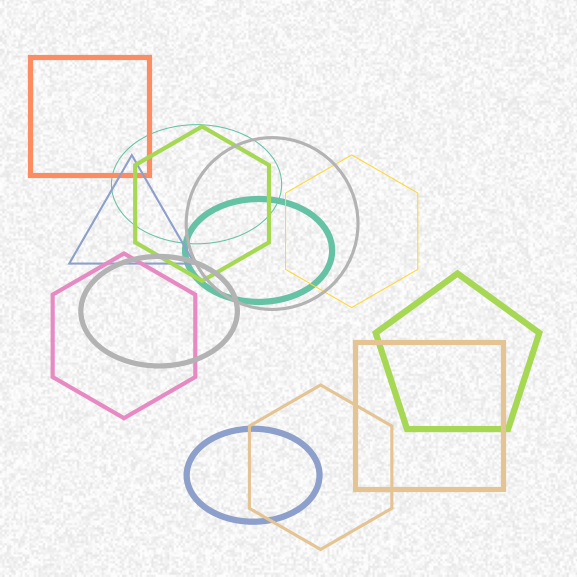[{"shape": "oval", "thickness": 3, "radius": 0.64, "center": [0.448, 0.565]}, {"shape": "oval", "thickness": 0.5, "radius": 0.74, "center": [0.34, 0.68]}, {"shape": "square", "thickness": 2.5, "radius": 0.51, "center": [0.155, 0.798]}, {"shape": "oval", "thickness": 3, "radius": 0.58, "center": [0.438, 0.176]}, {"shape": "triangle", "thickness": 1, "radius": 0.63, "center": [0.228, 0.605]}, {"shape": "hexagon", "thickness": 2, "radius": 0.71, "center": [0.215, 0.418]}, {"shape": "pentagon", "thickness": 3, "radius": 0.74, "center": [0.792, 0.377]}, {"shape": "hexagon", "thickness": 2, "radius": 0.67, "center": [0.35, 0.646]}, {"shape": "hexagon", "thickness": 0.5, "radius": 0.66, "center": [0.609, 0.599]}, {"shape": "hexagon", "thickness": 1.5, "radius": 0.71, "center": [0.555, 0.19]}, {"shape": "square", "thickness": 2.5, "radius": 0.64, "center": [0.743, 0.28]}, {"shape": "circle", "thickness": 1.5, "radius": 0.74, "center": [0.471, 0.612]}, {"shape": "oval", "thickness": 2.5, "radius": 0.68, "center": [0.276, 0.46]}]